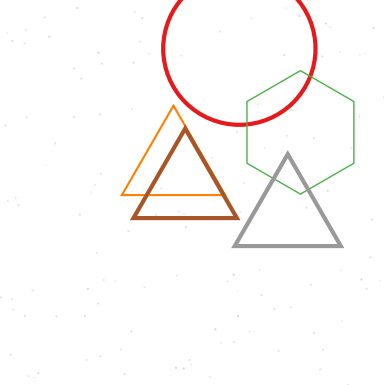[{"shape": "circle", "thickness": 3, "radius": 0.99, "center": [0.622, 0.874]}, {"shape": "hexagon", "thickness": 1, "radius": 0.8, "center": [0.78, 0.656]}, {"shape": "triangle", "thickness": 1.5, "radius": 0.77, "center": [0.451, 0.571]}, {"shape": "triangle", "thickness": 3, "radius": 0.78, "center": [0.481, 0.511]}, {"shape": "triangle", "thickness": 3, "radius": 0.8, "center": [0.747, 0.44]}]